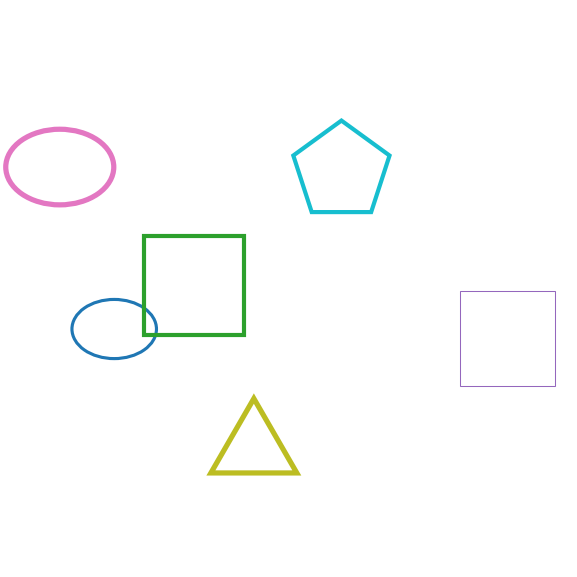[{"shape": "oval", "thickness": 1.5, "radius": 0.37, "center": [0.198, 0.429]}, {"shape": "square", "thickness": 2, "radius": 0.43, "center": [0.336, 0.504]}, {"shape": "square", "thickness": 0.5, "radius": 0.41, "center": [0.879, 0.413]}, {"shape": "oval", "thickness": 2.5, "radius": 0.47, "center": [0.103, 0.71]}, {"shape": "triangle", "thickness": 2.5, "radius": 0.43, "center": [0.44, 0.223]}, {"shape": "pentagon", "thickness": 2, "radius": 0.44, "center": [0.591, 0.703]}]